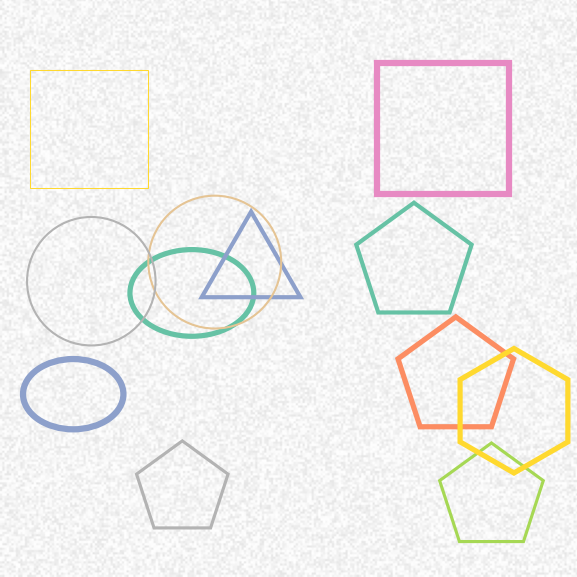[{"shape": "pentagon", "thickness": 2, "radius": 0.53, "center": [0.717, 0.543]}, {"shape": "oval", "thickness": 2.5, "radius": 0.54, "center": [0.332, 0.492]}, {"shape": "pentagon", "thickness": 2.5, "radius": 0.53, "center": [0.789, 0.345]}, {"shape": "oval", "thickness": 3, "radius": 0.43, "center": [0.127, 0.317]}, {"shape": "triangle", "thickness": 2, "radius": 0.49, "center": [0.435, 0.534]}, {"shape": "square", "thickness": 3, "radius": 0.57, "center": [0.767, 0.776]}, {"shape": "pentagon", "thickness": 1.5, "radius": 0.47, "center": [0.851, 0.138]}, {"shape": "hexagon", "thickness": 2.5, "radius": 0.54, "center": [0.89, 0.288]}, {"shape": "square", "thickness": 0.5, "radius": 0.51, "center": [0.155, 0.775]}, {"shape": "circle", "thickness": 1, "radius": 0.58, "center": [0.372, 0.545]}, {"shape": "pentagon", "thickness": 1.5, "radius": 0.42, "center": [0.316, 0.152]}, {"shape": "circle", "thickness": 1, "radius": 0.56, "center": [0.158, 0.512]}]